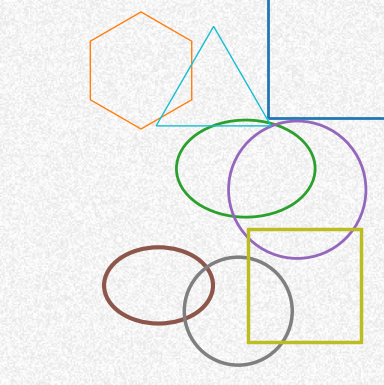[{"shape": "square", "thickness": 2, "radius": 0.88, "center": [0.871, 0.87]}, {"shape": "hexagon", "thickness": 1, "radius": 0.76, "center": [0.366, 0.817]}, {"shape": "oval", "thickness": 2, "radius": 0.9, "center": [0.638, 0.562]}, {"shape": "circle", "thickness": 2, "radius": 0.89, "center": [0.772, 0.507]}, {"shape": "oval", "thickness": 3, "radius": 0.71, "center": [0.412, 0.259]}, {"shape": "circle", "thickness": 2.5, "radius": 0.7, "center": [0.619, 0.192]}, {"shape": "square", "thickness": 2.5, "radius": 0.73, "center": [0.79, 0.258]}, {"shape": "triangle", "thickness": 1, "radius": 0.86, "center": [0.555, 0.759]}]